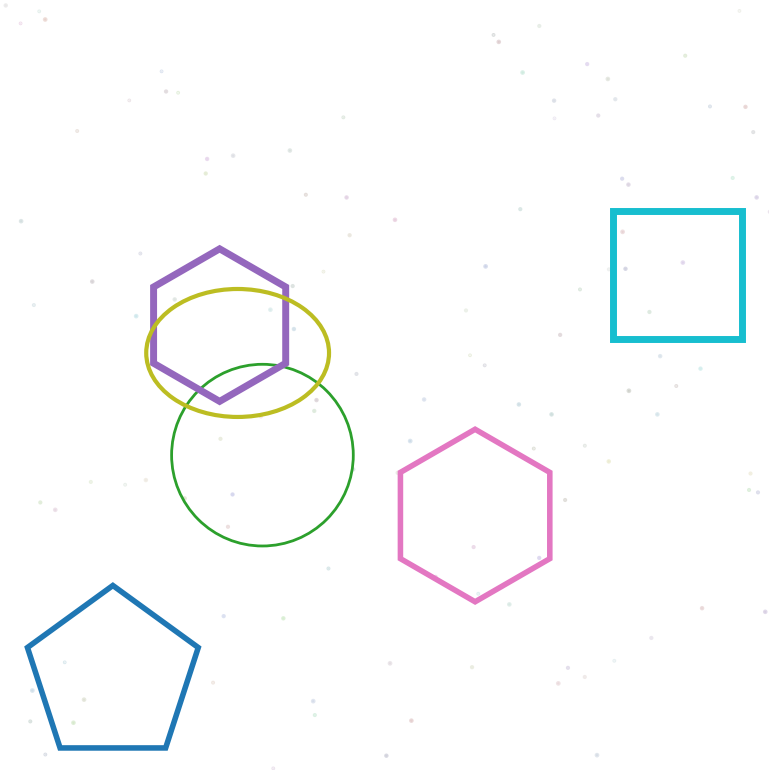[{"shape": "pentagon", "thickness": 2, "radius": 0.58, "center": [0.147, 0.123]}, {"shape": "circle", "thickness": 1, "radius": 0.59, "center": [0.341, 0.409]}, {"shape": "hexagon", "thickness": 2.5, "radius": 0.5, "center": [0.285, 0.578]}, {"shape": "hexagon", "thickness": 2, "radius": 0.56, "center": [0.617, 0.33]}, {"shape": "oval", "thickness": 1.5, "radius": 0.59, "center": [0.309, 0.542]}, {"shape": "square", "thickness": 2.5, "radius": 0.42, "center": [0.88, 0.643]}]